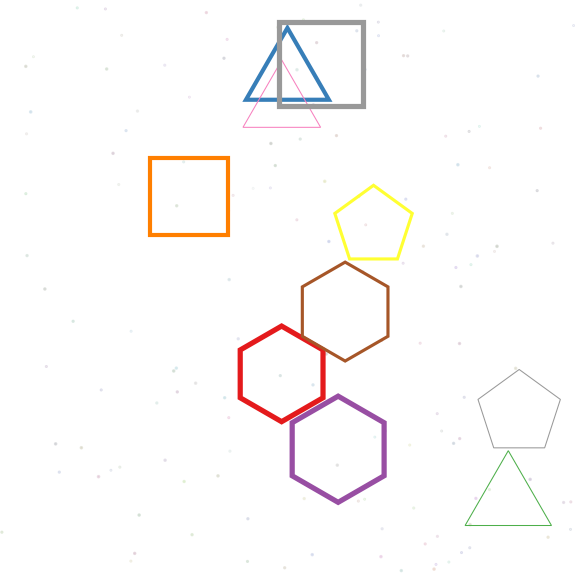[{"shape": "hexagon", "thickness": 2.5, "radius": 0.41, "center": [0.488, 0.352]}, {"shape": "triangle", "thickness": 2, "radius": 0.41, "center": [0.498, 0.868]}, {"shape": "triangle", "thickness": 0.5, "radius": 0.43, "center": [0.88, 0.132]}, {"shape": "hexagon", "thickness": 2.5, "radius": 0.46, "center": [0.586, 0.221]}, {"shape": "square", "thickness": 2, "radius": 0.34, "center": [0.327, 0.659]}, {"shape": "pentagon", "thickness": 1.5, "radius": 0.35, "center": [0.647, 0.608]}, {"shape": "hexagon", "thickness": 1.5, "radius": 0.43, "center": [0.598, 0.46]}, {"shape": "triangle", "thickness": 0.5, "radius": 0.39, "center": [0.488, 0.817]}, {"shape": "pentagon", "thickness": 0.5, "radius": 0.38, "center": [0.899, 0.284]}, {"shape": "square", "thickness": 2.5, "radius": 0.36, "center": [0.556, 0.888]}]